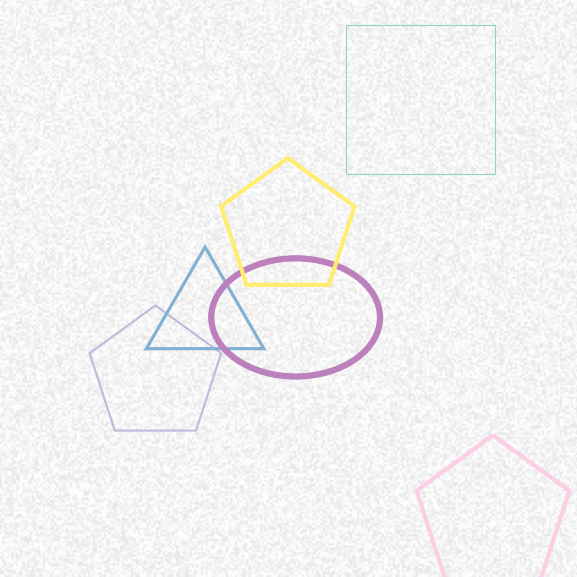[{"shape": "square", "thickness": 0.5, "radius": 0.64, "center": [0.728, 0.826]}, {"shape": "pentagon", "thickness": 1, "radius": 0.6, "center": [0.269, 0.35]}, {"shape": "triangle", "thickness": 1.5, "radius": 0.59, "center": [0.355, 0.454]}, {"shape": "pentagon", "thickness": 2, "radius": 0.7, "center": [0.854, 0.106]}, {"shape": "oval", "thickness": 3, "radius": 0.73, "center": [0.512, 0.45]}, {"shape": "pentagon", "thickness": 2, "radius": 0.61, "center": [0.498, 0.604]}]